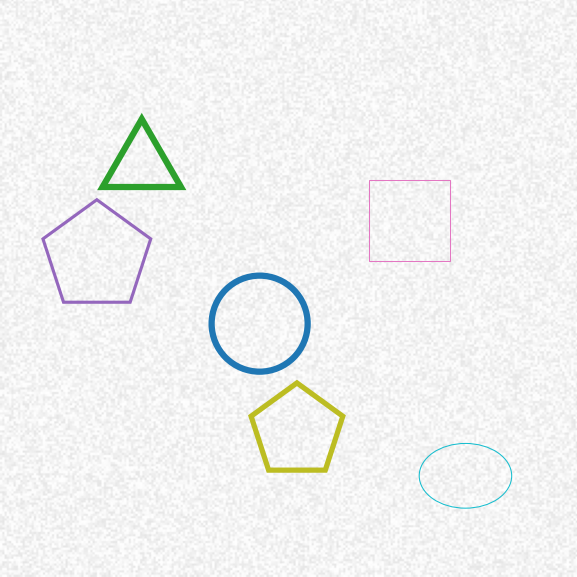[{"shape": "circle", "thickness": 3, "radius": 0.42, "center": [0.45, 0.439]}, {"shape": "triangle", "thickness": 3, "radius": 0.39, "center": [0.245, 0.714]}, {"shape": "pentagon", "thickness": 1.5, "radius": 0.49, "center": [0.168, 0.555]}, {"shape": "square", "thickness": 0.5, "radius": 0.35, "center": [0.708, 0.617]}, {"shape": "pentagon", "thickness": 2.5, "radius": 0.42, "center": [0.514, 0.253]}, {"shape": "oval", "thickness": 0.5, "radius": 0.4, "center": [0.806, 0.175]}]